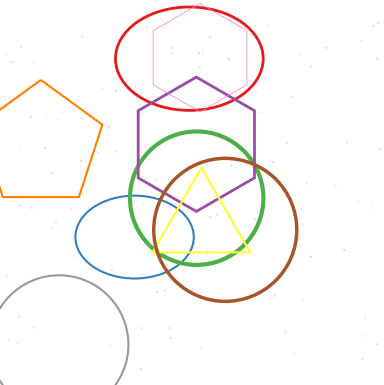[{"shape": "oval", "thickness": 2, "radius": 0.96, "center": [0.492, 0.848]}, {"shape": "oval", "thickness": 1.5, "radius": 0.77, "center": [0.35, 0.384]}, {"shape": "circle", "thickness": 3, "radius": 0.87, "center": [0.511, 0.485]}, {"shape": "hexagon", "thickness": 2, "radius": 0.87, "center": [0.51, 0.625]}, {"shape": "pentagon", "thickness": 1.5, "radius": 0.84, "center": [0.106, 0.624]}, {"shape": "triangle", "thickness": 1.5, "radius": 0.73, "center": [0.523, 0.418]}, {"shape": "circle", "thickness": 2.5, "radius": 0.93, "center": [0.585, 0.403]}, {"shape": "hexagon", "thickness": 0.5, "radius": 0.7, "center": [0.52, 0.85]}, {"shape": "circle", "thickness": 1.5, "radius": 0.9, "center": [0.153, 0.105]}]